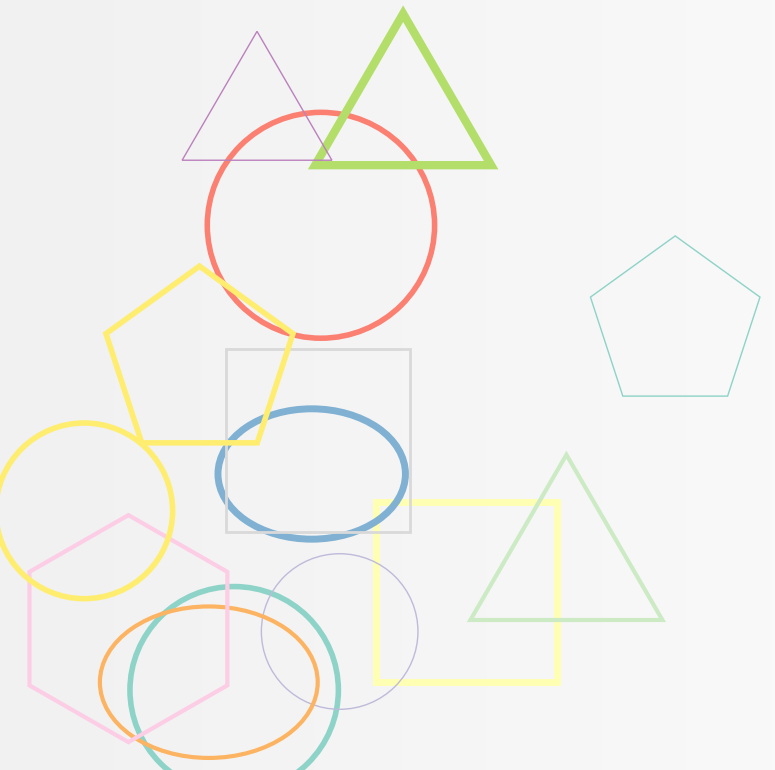[{"shape": "pentagon", "thickness": 0.5, "radius": 0.58, "center": [0.871, 0.579]}, {"shape": "circle", "thickness": 2, "radius": 0.67, "center": [0.302, 0.104]}, {"shape": "square", "thickness": 2.5, "radius": 0.59, "center": [0.602, 0.231]}, {"shape": "circle", "thickness": 0.5, "radius": 0.51, "center": [0.438, 0.18]}, {"shape": "circle", "thickness": 2, "radius": 0.73, "center": [0.414, 0.707]}, {"shape": "oval", "thickness": 2.5, "radius": 0.6, "center": [0.402, 0.384]}, {"shape": "oval", "thickness": 1.5, "radius": 0.7, "center": [0.269, 0.114]}, {"shape": "triangle", "thickness": 3, "radius": 0.66, "center": [0.52, 0.851]}, {"shape": "hexagon", "thickness": 1.5, "radius": 0.74, "center": [0.166, 0.184]}, {"shape": "square", "thickness": 1, "radius": 0.6, "center": [0.41, 0.428]}, {"shape": "triangle", "thickness": 0.5, "radius": 0.56, "center": [0.332, 0.848]}, {"shape": "triangle", "thickness": 1.5, "radius": 0.72, "center": [0.731, 0.266]}, {"shape": "circle", "thickness": 2, "radius": 0.57, "center": [0.109, 0.337]}, {"shape": "pentagon", "thickness": 2, "radius": 0.63, "center": [0.257, 0.528]}]